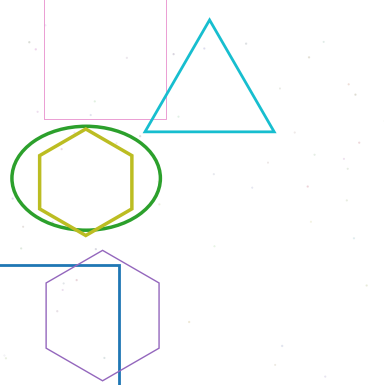[{"shape": "square", "thickness": 2, "radius": 0.93, "center": [0.123, 0.127]}, {"shape": "oval", "thickness": 2.5, "radius": 0.96, "center": [0.224, 0.537]}, {"shape": "hexagon", "thickness": 1, "radius": 0.85, "center": [0.266, 0.18]}, {"shape": "square", "thickness": 0.5, "radius": 0.8, "center": [0.273, 0.852]}, {"shape": "hexagon", "thickness": 2.5, "radius": 0.69, "center": [0.223, 0.527]}, {"shape": "triangle", "thickness": 2, "radius": 0.97, "center": [0.544, 0.754]}]